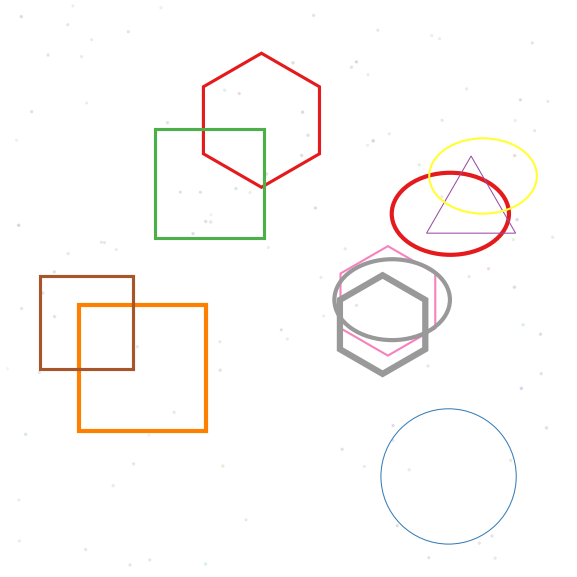[{"shape": "oval", "thickness": 2, "radius": 0.51, "center": [0.78, 0.629]}, {"shape": "hexagon", "thickness": 1.5, "radius": 0.58, "center": [0.453, 0.791]}, {"shape": "circle", "thickness": 0.5, "radius": 0.59, "center": [0.777, 0.174]}, {"shape": "square", "thickness": 1.5, "radius": 0.48, "center": [0.363, 0.681]}, {"shape": "triangle", "thickness": 0.5, "radius": 0.45, "center": [0.816, 0.64]}, {"shape": "square", "thickness": 2, "radius": 0.55, "center": [0.247, 0.361]}, {"shape": "oval", "thickness": 1, "radius": 0.47, "center": [0.836, 0.694]}, {"shape": "square", "thickness": 1.5, "radius": 0.4, "center": [0.149, 0.441]}, {"shape": "hexagon", "thickness": 1, "radius": 0.47, "center": [0.672, 0.478]}, {"shape": "hexagon", "thickness": 3, "radius": 0.43, "center": [0.663, 0.437]}, {"shape": "oval", "thickness": 2, "radius": 0.5, "center": [0.679, 0.48]}]